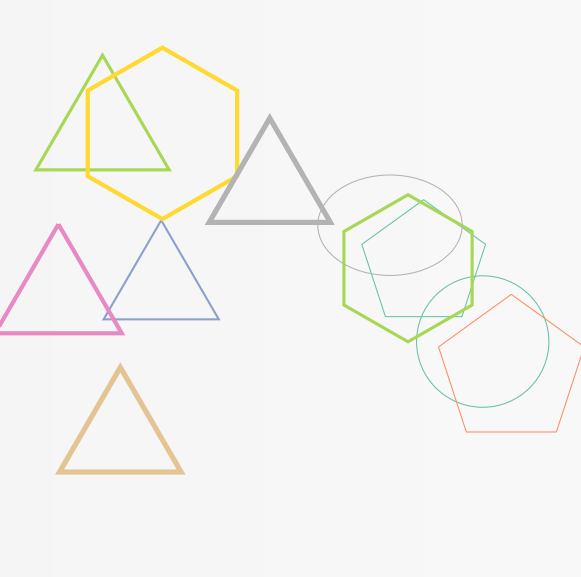[{"shape": "pentagon", "thickness": 0.5, "radius": 0.56, "center": [0.729, 0.541]}, {"shape": "circle", "thickness": 0.5, "radius": 0.57, "center": [0.83, 0.408]}, {"shape": "pentagon", "thickness": 0.5, "radius": 0.66, "center": [0.88, 0.358]}, {"shape": "triangle", "thickness": 1, "radius": 0.57, "center": [0.277, 0.503]}, {"shape": "triangle", "thickness": 2, "radius": 0.63, "center": [0.1, 0.485]}, {"shape": "triangle", "thickness": 1.5, "radius": 0.66, "center": [0.176, 0.771]}, {"shape": "hexagon", "thickness": 1.5, "radius": 0.64, "center": [0.702, 0.535]}, {"shape": "hexagon", "thickness": 2, "radius": 0.74, "center": [0.279, 0.768]}, {"shape": "triangle", "thickness": 2.5, "radius": 0.6, "center": [0.207, 0.242]}, {"shape": "oval", "thickness": 0.5, "radius": 0.62, "center": [0.671, 0.609]}, {"shape": "triangle", "thickness": 2.5, "radius": 0.6, "center": [0.464, 0.674]}]